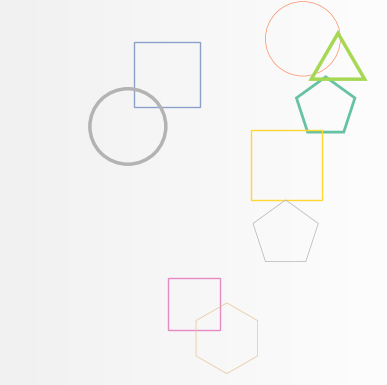[{"shape": "pentagon", "thickness": 2, "radius": 0.4, "center": [0.84, 0.721]}, {"shape": "circle", "thickness": 0.5, "radius": 0.48, "center": [0.782, 0.899]}, {"shape": "square", "thickness": 1, "radius": 0.43, "center": [0.432, 0.807]}, {"shape": "square", "thickness": 1, "radius": 0.34, "center": [0.501, 0.209]}, {"shape": "triangle", "thickness": 2.5, "radius": 0.4, "center": [0.872, 0.834]}, {"shape": "square", "thickness": 1, "radius": 0.46, "center": [0.74, 0.571]}, {"shape": "hexagon", "thickness": 0.5, "radius": 0.46, "center": [0.585, 0.121]}, {"shape": "pentagon", "thickness": 0.5, "radius": 0.44, "center": [0.737, 0.392]}, {"shape": "circle", "thickness": 2.5, "radius": 0.49, "center": [0.33, 0.672]}]